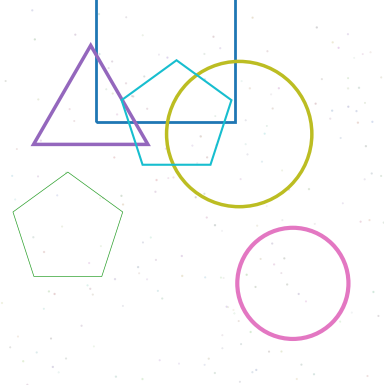[{"shape": "square", "thickness": 2, "radius": 0.9, "center": [0.43, 0.863]}, {"shape": "pentagon", "thickness": 0.5, "radius": 0.75, "center": [0.176, 0.403]}, {"shape": "triangle", "thickness": 2.5, "radius": 0.86, "center": [0.236, 0.711]}, {"shape": "circle", "thickness": 3, "radius": 0.72, "center": [0.761, 0.264]}, {"shape": "circle", "thickness": 2.5, "radius": 0.94, "center": [0.621, 0.652]}, {"shape": "pentagon", "thickness": 1.5, "radius": 0.75, "center": [0.459, 0.693]}]